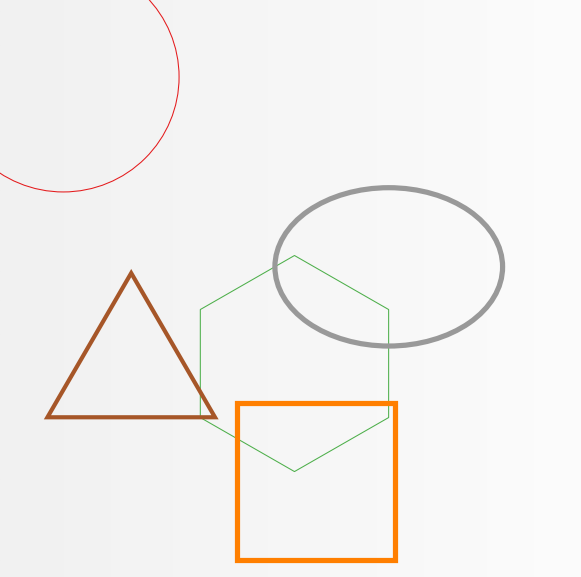[{"shape": "circle", "thickness": 0.5, "radius": 1.0, "center": [0.109, 0.866]}, {"shape": "hexagon", "thickness": 0.5, "radius": 0.94, "center": [0.507, 0.37]}, {"shape": "square", "thickness": 2.5, "radius": 0.68, "center": [0.544, 0.166]}, {"shape": "triangle", "thickness": 2, "radius": 0.83, "center": [0.226, 0.36]}, {"shape": "oval", "thickness": 2.5, "radius": 0.98, "center": [0.669, 0.537]}]